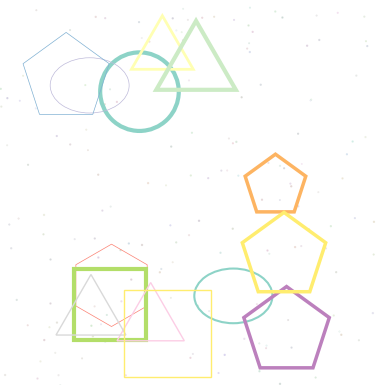[{"shape": "circle", "thickness": 3, "radius": 0.51, "center": [0.362, 0.762]}, {"shape": "oval", "thickness": 1.5, "radius": 0.51, "center": [0.606, 0.231]}, {"shape": "triangle", "thickness": 2, "radius": 0.46, "center": [0.422, 0.866]}, {"shape": "oval", "thickness": 0.5, "radius": 0.51, "center": [0.233, 0.778]}, {"shape": "hexagon", "thickness": 0.5, "radius": 0.53, "center": [0.29, 0.259]}, {"shape": "pentagon", "thickness": 0.5, "radius": 0.59, "center": [0.172, 0.798]}, {"shape": "pentagon", "thickness": 2.5, "radius": 0.41, "center": [0.715, 0.517]}, {"shape": "square", "thickness": 3, "radius": 0.47, "center": [0.286, 0.209]}, {"shape": "triangle", "thickness": 1, "radius": 0.5, "center": [0.391, 0.165]}, {"shape": "triangle", "thickness": 1, "radius": 0.52, "center": [0.236, 0.182]}, {"shape": "pentagon", "thickness": 2.5, "radius": 0.58, "center": [0.744, 0.139]}, {"shape": "triangle", "thickness": 3, "radius": 0.6, "center": [0.509, 0.826]}, {"shape": "pentagon", "thickness": 2.5, "radius": 0.57, "center": [0.738, 0.334]}, {"shape": "square", "thickness": 1, "radius": 0.57, "center": [0.435, 0.134]}]